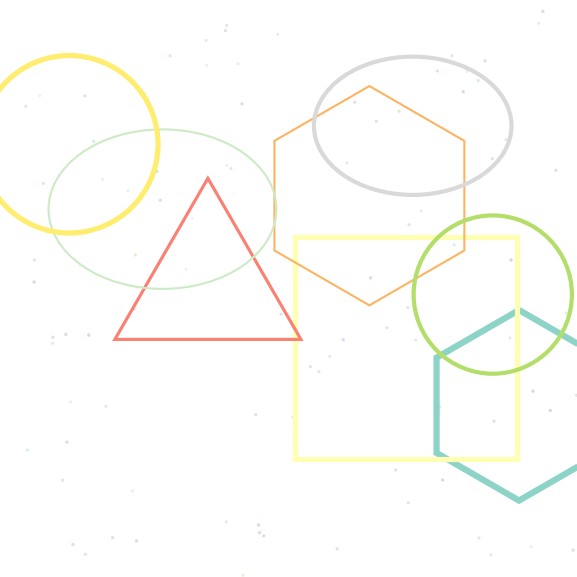[{"shape": "hexagon", "thickness": 3, "radius": 0.82, "center": [0.899, 0.297]}, {"shape": "square", "thickness": 2.5, "radius": 0.96, "center": [0.703, 0.397]}, {"shape": "triangle", "thickness": 1.5, "radius": 0.93, "center": [0.36, 0.504]}, {"shape": "hexagon", "thickness": 1, "radius": 0.95, "center": [0.64, 0.66]}, {"shape": "circle", "thickness": 2, "radius": 0.69, "center": [0.853, 0.489]}, {"shape": "oval", "thickness": 2, "radius": 0.86, "center": [0.715, 0.781]}, {"shape": "oval", "thickness": 1, "radius": 0.99, "center": [0.281, 0.637]}, {"shape": "circle", "thickness": 2.5, "radius": 0.77, "center": [0.12, 0.749]}]